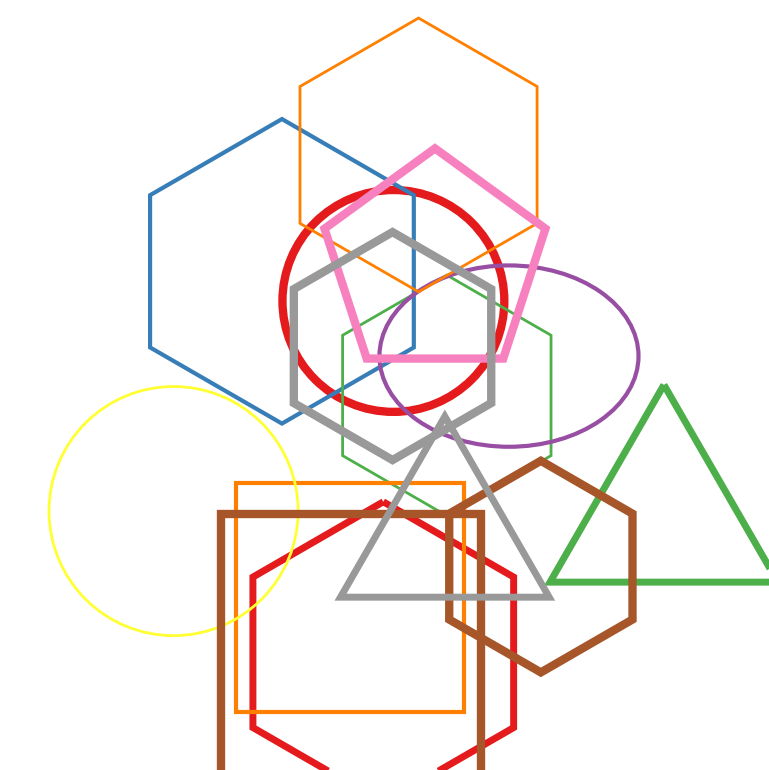[{"shape": "hexagon", "thickness": 2.5, "radius": 0.98, "center": [0.498, 0.153]}, {"shape": "circle", "thickness": 3, "radius": 0.72, "center": [0.511, 0.609]}, {"shape": "hexagon", "thickness": 1.5, "radius": 0.99, "center": [0.366, 0.648]}, {"shape": "triangle", "thickness": 2.5, "radius": 0.85, "center": [0.862, 0.329]}, {"shape": "hexagon", "thickness": 1, "radius": 0.78, "center": [0.58, 0.486]}, {"shape": "oval", "thickness": 1.5, "radius": 0.84, "center": [0.661, 0.538]}, {"shape": "hexagon", "thickness": 1, "radius": 0.89, "center": [0.544, 0.799]}, {"shape": "square", "thickness": 1.5, "radius": 0.74, "center": [0.455, 0.224]}, {"shape": "circle", "thickness": 1, "radius": 0.81, "center": [0.225, 0.336]}, {"shape": "square", "thickness": 3, "radius": 0.84, "center": [0.456, 0.164]}, {"shape": "hexagon", "thickness": 3, "radius": 0.69, "center": [0.702, 0.264]}, {"shape": "pentagon", "thickness": 3, "radius": 0.75, "center": [0.565, 0.656]}, {"shape": "hexagon", "thickness": 3, "radius": 0.74, "center": [0.51, 0.551]}, {"shape": "triangle", "thickness": 2.5, "radius": 0.78, "center": [0.578, 0.303]}]